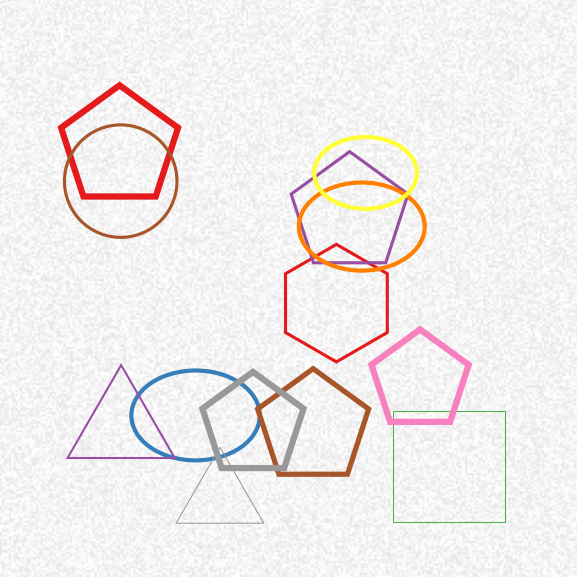[{"shape": "hexagon", "thickness": 1.5, "radius": 0.51, "center": [0.583, 0.474]}, {"shape": "pentagon", "thickness": 3, "radius": 0.53, "center": [0.207, 0.745]}, {"shape": "oval", "thickness": 2, "radius": 0.56, "center": [0.339, 0.28]}, {"shape": "square", "thickness": 0.5, "radius": 0.48, "center": [0.777, 0.191]}, {"shape": "triangle", "thickness": 1, "radius": 0.54, "center": [0.21, 0.26]}, {"shape": "pentagon", "thickness": 1.5, "radius": 0.53, "center": [0.605, 0.63]}, {"shape": "oval", "thickness": 2, "radius": 0.54, "center": [0.627, 0.607]}, {"shape": "oval", "thickness": 2, "radius": 0.44, "center": [0.633, 0.7]}, {"shape": "pentagon", "thickness": 2.5, "radius": 0.51, "center": [0.542, 0.26]}, {"shape": "circle", "thickness": 1.5, "radius": 0.49, "center": [0.209, 0.685]}, {"shape": "pentagon", "thickness": 3, "radius": 0.44, "center": [0.727, 0.34]}, {"shape": "pentagon", "thickness": 3, "radius": 0.46, "center": [0.438, 0.263]}, {"shape": "triangle", "thickness": 0.5, "radius": 0.44, "center": [0.381, 0.137]}]